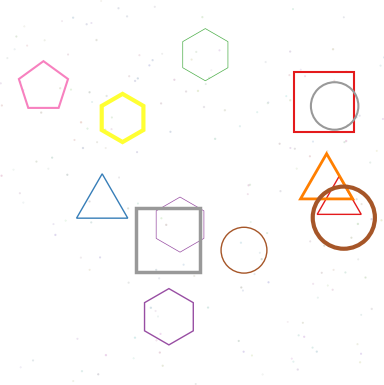[{"shape": "square", "thickness": 1.5, "radius": 0.39, "center": [0.843, 0.736]}, {"shape": "triangle", "thickness": 1, "radius": 0.33, "center": [0.881, 0.476]}, {"shape": "triangle", "thickness": 1, "radius": 0.38, "center": [0.265, 0.472]}, {"shape": "hexagon", "thickness": 0.5, "radius": 0.34, "center": [0.533, 0.858]}, {"shape": "hexagon", "thickness": 0.5, "radius": 0.36, "center": [0.468, 0.417]}, {"shape": "hexagon", "thickness": 1, "radius": 0.37, "center": [0.439, 0.177]}, {"shape": "triangle", "thickness": 2, "radius": 0.39, "center": [0.848, 0.523]}, {"shape": "hexagon", "thickness": 3, "radius": 0.31, "center": [0.318, 0.694]}, {"shape": "circle", "thickness": 1, "radius": 0.3, "center": [0.634, 0.35]}, {"shape": "circle", "thickness": 3, "radius": 0.4, "center": [0.893, 0.435]}, {"shape": "pentagon", "thickness": 1.5, "radius": 0.34, "center": [0.113, 0.774]}, {"shape": "square", "thickness": 2.5, "radius": 0.42, "center": [0.436, 0.376]}, {"shape": "circle", "thickness": 1.5, "radius": 0.31, "center": [0.869, 0.725]}]